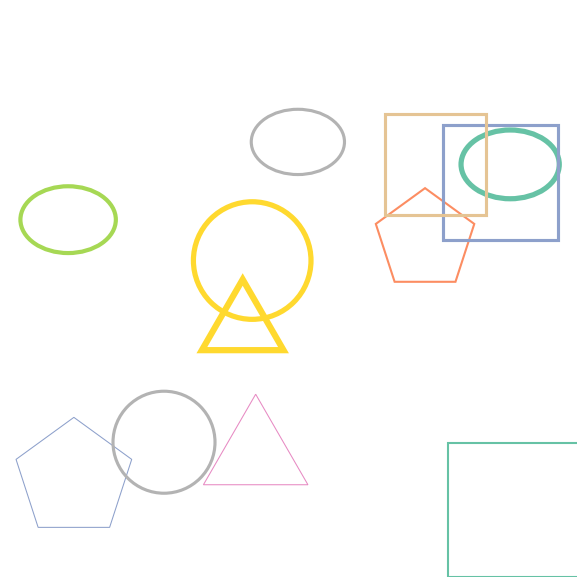[{"shape": "oval", "thickness": 2.5, "radius": 0.43, "center": [0.883, 0.715]}, {"shape": "square", "thickness": 1, "radius": 0.58, "center": [0.892, 0.116]}, {"shape": "pentagon", "thickness": 1, "radius": 0.45, "center": [0.736, 0.584]}, {"shape": "pentagon", "thickness": 0.5, "radius": 0.53, "center": [0.128, 0.171]}, {"shape": "square", "thickness": 1.5, "radius": 0.5, "center": [0.866, 0.684]}, {"shape": "triangle", "thickness": 0.5, "radius": 0.52, "center": [0.443, 0.212]}, {"shape": "oval", "thickness": 2, "radius": 0.41, "center": [0.118, 0.619]}, {"shape": "circle", "thickness": 2.5, "radius": 0.51, "center": [0.437, 0.548]}, {"shape": "triangle", "thickness": 3, "radius": 0.41, "center": [0.42, 0.434]}, {"shape": "square", "thickness": 1.5, "radius": 0.44, "center": [0.754, 0.715]}, {"shape": "oval", "thickness": 1.5, "radius": 0.4, "center": [0.516, 0.753]}, {"shape": "circle", "thickness": 1.5, "radius": 0.44, "center": [0.284, 0.233]}]